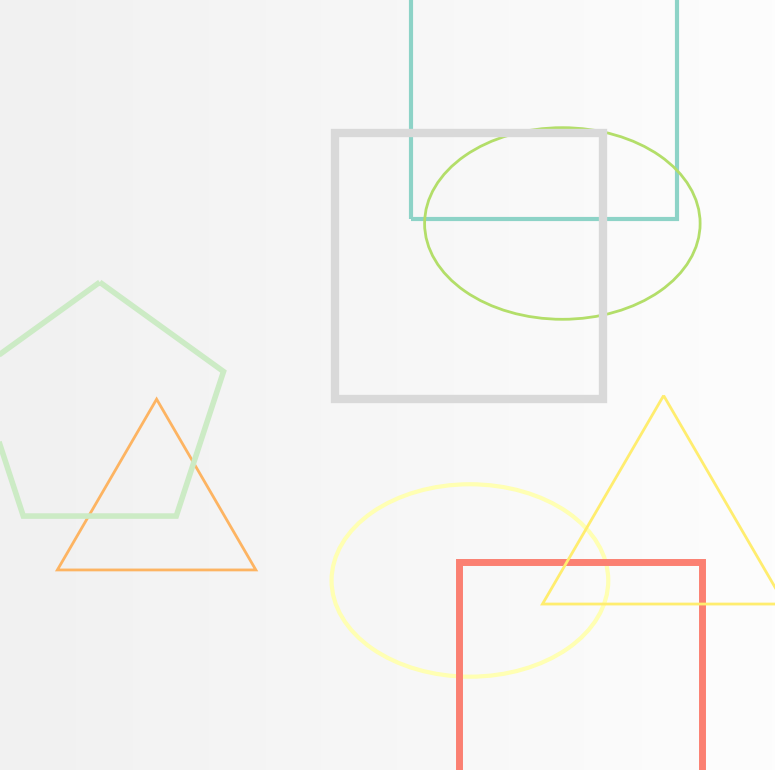[{"shape": "square", "thickness": 1.5, "radius": 0.86, "center": [0.702, 0.887]}, {"shape": "oval", "thickness": 1.5, "radius": 0.89, "center": [0.606, 0.246]}, {"shape": "square", "thickness": 2.5, "radius": 0.79, "center": [0.749, 0.113]}, {"shape": "triangle", "thickness": 1, "radius": 0.74, "center": [0.202, 0.334]}, {"shape": "oval", "thickness": 1, "radius": 0.89, "center": [0.726, 0.71]}, {"shape": "square", "thickness": 3, "radius": 0.87, "center": [0.605, 0.654]}, {"shape": "pentagon", "thickness": 2, "radius": 0.84, "center": [0.129, 0.466]}, {"shape": "triangle", "thickness": 1, "radius": 0.9, "center": [0.856, 0.306]}]